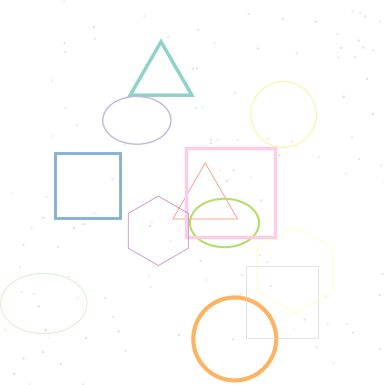[{"shape": "triangle", "thickness": 2.5, "radius": 0.46, "center": [0.418, 0.799]}, {"shape": "hexagon", "thickness": 0.5, "radius": 0.56, "center": [0.766, 0.299]}, {"shape": "oval", "thickness": 1, "radius": 0.44, "center": [0.355, 0.687]}, {"shape": "triangle", "thickness": 0.5, "radius": 0.49, "center": [0.533, 0.48]}, {"shape": "square", "thickness": 2, "radius": 0.42, "center": [0.227, 0.519]}, {"shape": "circle", "thickness": 3, "radius": 0.54, "center": [0.61, 0.12]}, {"shape": "oval", "thickness": 1.5, "radius": 0.45, "center": [0.583, 0.421]}, {"shape": "square", "thickness": 2.5, "radius": 0.58, "center": [0.6, 0.501]}, {"shape": "square", "thickness": 0.5, "radius": 0.47, "center": [0.731, 0.215]}, {"shape": "hexagon", "thickness": 0.5, "radius": 0.45, "center": [0.411, 0.401]}, {"shape": "oval", "thickness": 0.5, "radius": 0.56, "center": [0.114, 0.212]}, {"shape": "circle", "thickness": 0.5, "radius": 0.43, "center": [0.736, 0.703]}]